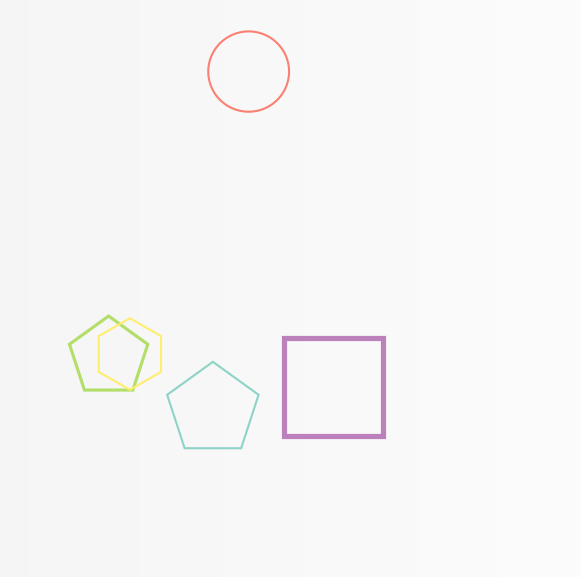[{"shape": "pentagon", "thickness": 1, "radius": 0.41, "center": [0.366, 0.29]}, {"shape": "circle", "thickness": 1, "radius": 0.35, "center": [0.428, 0.875]}, {"shape": "pentagon", "thickness": 1.5, "radius": 0.35, "center": [0.187, 0.381]}, {"shape": "square", "thickness": 2.5, "radius": 0.43, "center": [0.573, 0.329]}, {"shape": "hexagon", "thickness": 1, "radius": 0.31, "center": [0.223, 0.386]}]